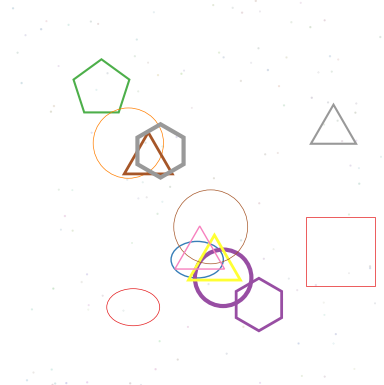[{"shape": "oval", "thickness": 0.5, "radius": 0.34, "center": [0.346, 0.202]}, {"shape": "square", "thickness": 0.5, "radius": 0.45, "center": [0.885, 0.348]}, {"shape": "oval", "thickness": 1, "radius": 0.34, "center": [0.512, 0.325]}, {"shape": "pentagon", "thickness": 1.5, "radius": 0.38, "center": [0.264, 0.77]}, {"shape": "circle", "thickness": 3, "radius": 0.37, "center": [0.58, 0.278]}, {"shape": "hexagon", "thickness": 2, "radius": 0.34, "center": [0.672, 0.209]}, {"shape": "circle", "thickness": 0.5, "radius": 0.46, "center": [0.333, 0.628]}, {"shape": "triangle", "thickness": 2, "radius": 0.39, "center": [0.557, 0.311]}, {"shape": "circle", "thickness": 0.5, "radius": 0.48, "center": [0.547, 0.411]}, {"shape": "triangle", "thickness": 2, "radius": 0.36, "center": [0.385, 0.584]}, {"shape": "triangle", "thickness": 1, "radius": 0.37, "center": [0.519, 0.338]}, {"shape": "hexagon", "thickness": 3, "radius": 0.35, "center": [0.417, 0.608]}, {"shape": "triangle", "thickness": 1.5, "radius": 0.34, "center": [0.866, 0.66]}]